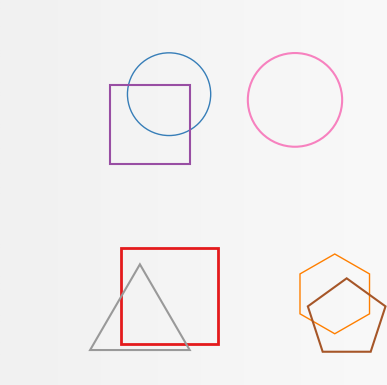[{"shape": "square", "thickness": 2, "radius": 0.63, "center": [0.438, 0.231]}, {"shape": "circle", "thickness": 1, "radius": 0.54, "center": [0.436, 0.755]}, {"shape": "square", "thickness": 1.5, "radius": 0.52, "center": [0.388, 0.677]}, {"shape": "hexagon", "thickness": 1, "radius": 0.52, "center": [0.864, 0.237]}, {"shape": "pentagon", "thickness": 1.5, "radius": 0.53, "center": [0.895, 0.172]}, {"shape": "circle", "thickness": 1.5, "radius": 0.61, "center": [0.761, 0.741]}, {"shape": "triangle", "thickness": 1.5, "radius": 0.74, "center": [0.361, 0.165]}]